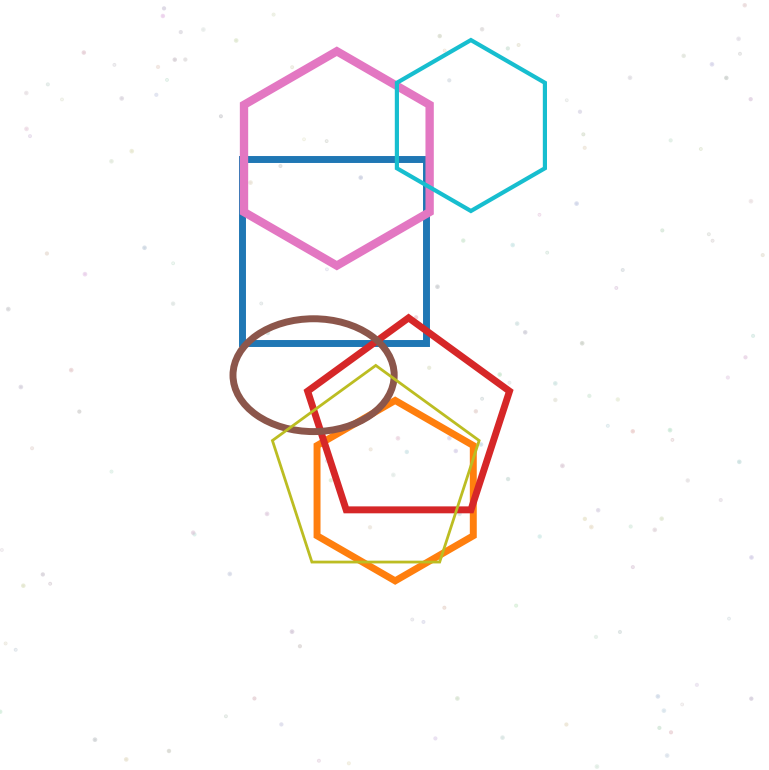[{"shape": "square", "thickness": 2.5, "radius": 0.6, "center": [0.434, 0.674]}, {"shape": "hexagon", "thickness": 2.5, "radius": 0.59, "center": [0.513, 0.363]}, {"shape": "pentagon", "thickness": 2.5, "radius": 0.69, "center": [0.531, 0.449]}, {"shape": "oval", "thickness": 2.5, "radius": 0.52, "center": [0.407, 0.513]}, {"shape": "hexagon", "thickness": 3, "radius": 0.7, "center": [0.437, 0.794]}, {"shape": "pentagon", "thickness": 1, "radius": 0.71, "center": [0.488, 0.384]}, {"shape": "hexagon", "thickness": 1.5, "radius": 0.55, "center": [0.612, 0.837]}]